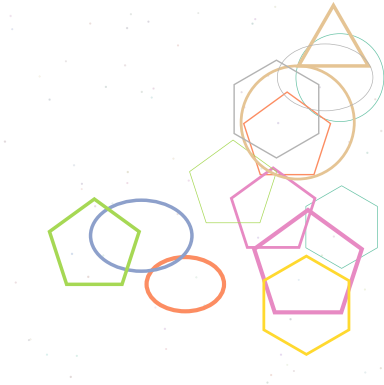[{"shape": "hexagon", "thickness": 0.5, "radius": 0.54, "center": [0.887, 0.41]}, {"shape": "circle", "thickness": 0.5, "radius": 0.57, "center": [0.883, 0.798]}, {"shape": "oval", "thickness": 3, "radius": 0.5, "center": [0.481, 0.262]}, {"shape": "pentagon", "thickness": 1, "radius": 0.59, "center": [0.746, 0.642]}, {"shape": "oval", "thickness": 2.5, "radius": 0.66, "center": [0.367, 0.388]}, {"shape": "pentagon", "thickness": 2, "radius": 0.57, "center": [0.709, 0.45]}, {"shape": "pentagon", "thickness": 3, "radius": 0.73, "center": [0.8, 0.308]}, {"shape": "pentagon", "thickness": 0.5, "radius": 0.59, "center": [0.605, 0.517]}, {"shape": "pentagon", "thickness": 2.5, "radius": 0.61, "center": [0.245, 0.361]}, {"shape": "hexagon", "thickness": 2, "radius": 0.64, "center": [0.796, 0.207]}, {"shape": "circle", "thickness": 2, "radius": 0.74, "center": [0.773, 0.682]}, {"shape": "triangle", "thickness": 2.5, "radius": 0.52, "center": [0.866, 0.881]}, {"shape": "oval", "thickness": 0.5, "radius": 0.62, "center": [0.844, 0.799]}, {"shape": "hexagon", "thickness": 1, "radius": 0.63, "center": [0.718, 0.717]}]